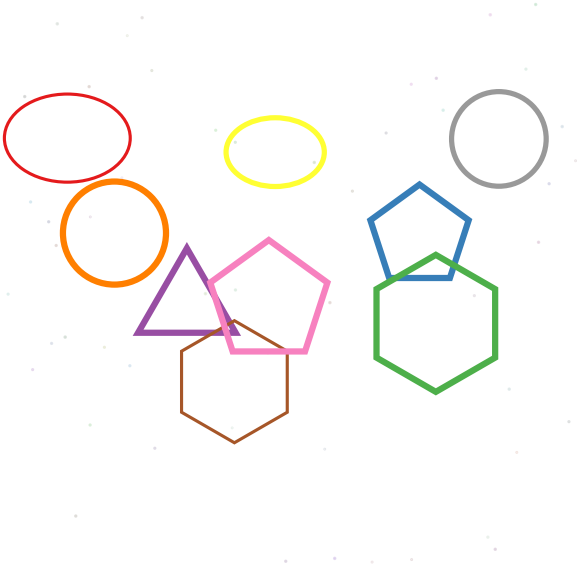[{"shape": "oval", "thickness": 1.5, "radius": 0.54, "center": [0.117, 0.76]}, {"shape": "pentagon", "thickness": 3, "radius": 0.45, "center": [0.726, 0.59]}, {"shape": "hexagon", "thickness": 3, "radius": 0.59, "center": [0.755, 0.439]}, {"shape": "triangle", "thickness": 3, "radius": 0.49, "center": [0.324, 0.472]}, {"shape": "circle", "thickness": 3, "radius": 0.45, "center": [0.198, 0.596]}, {"shape": "oval", "thickness": 2.5, "radius": 0.43, "center": [0.477, 0.736]}, {"shape": "hexagon", "thickness": 1.5, "radius": 0.53, "center": [0.406, 0.338]}, {"shape": "pentagon", "thickness": 3, "radius": 0.53, "center": [0.466, 0.477]}, {"shape": "circle", "thickness": 2.5, "radius": 0.41, "center": [0.864, 0.759]}]